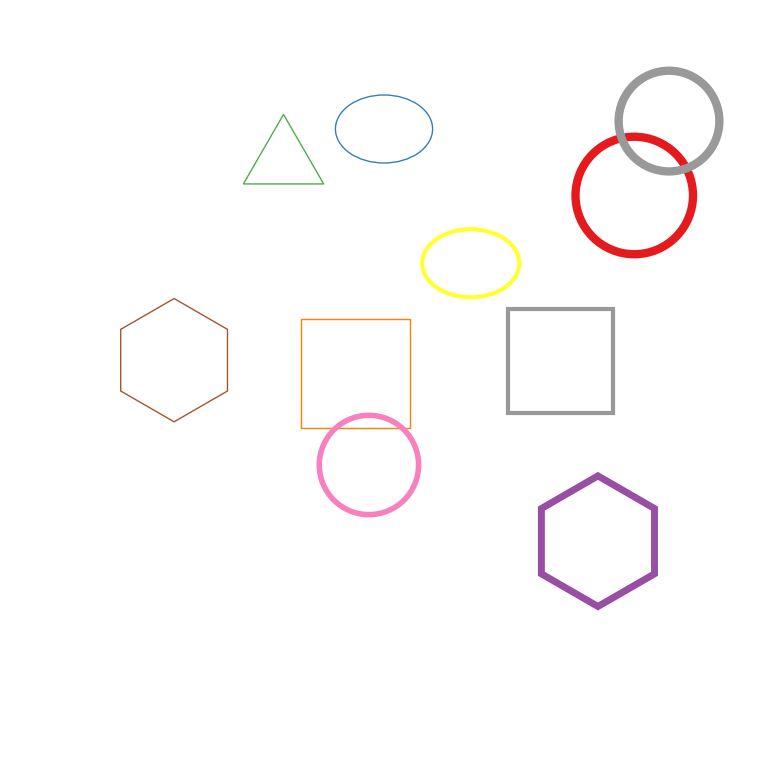[{"shape": "circle", "thickness": 3, "radius": 0.38, "center": [0.824, 0.746]}, {"shape": "oval", "thickness": 0.5, "radius": 0.32, "center": [0.499, 0.832]}, {"shape": "triangle", "thickness": 0.5, "radius": 0.3, "center": [0.368, 0.791]}, {"shape": "hexagon", "thickness": 2.5, "radius": 0.42, "center": [0.777, 0.297]}, {"shape": "square", "thickness": 0.5, "radius": 0.35, "center": [0.462, 0.515]}, {"shape": "oval", "thickness": 1.5, "radius": 0.32, "center": [0.611, 0.658]}, {"shape": "hexagon", "thickness": 0.5, "radius": 0.4, "center": [0.226, 0.532]}, {"shape": "circle", "thickness": 2, "radius": 0.32, "center": [0.479, 0.396]}, {"shape": "square", "thickness": 1.5, "radius": 0.34, "center": [0.728, 0.531]}, {"shape": "circle", "thickness": 3, "radius": 0.33, "center": [0.869, 0.843]}]